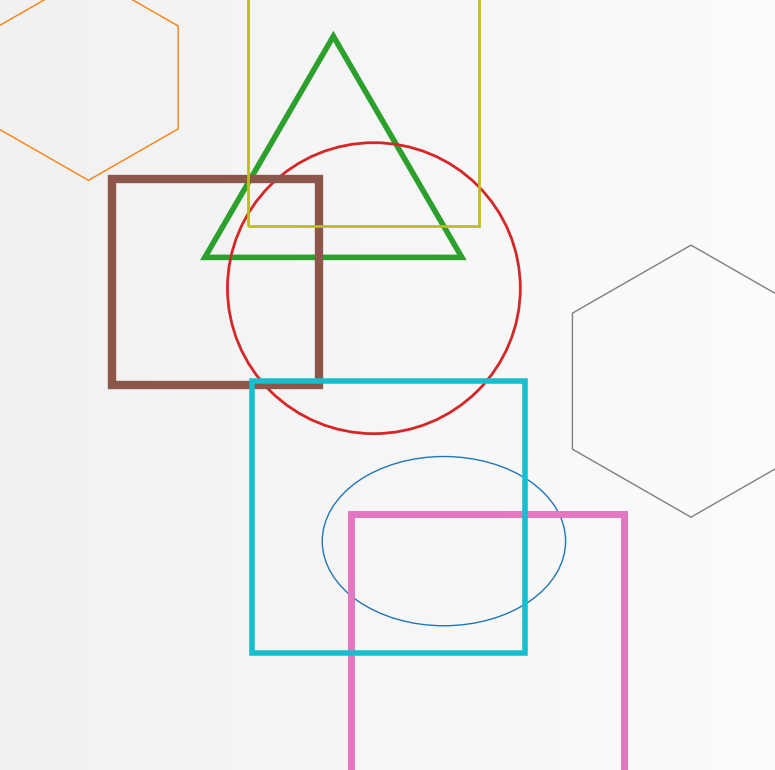[{"shape": "oval", "thickness": 0.5, "radius": 0.78, "center": [0.573, 0.297]}, {"shape": "hexagon", "thickness": 0.5, "radius": 0.67, "center": [0.114, 0.899]}, {"shape": "triangle", "thickness": 2, "radius": 0.96, "center": [0.43, 0.761]}, {"shape": "circle", "thickness": 1, "radius": 0.94, "center": [0.482, 0.626]}, {"shape": "square", "thickness": 3, "radius": 0.67, "center": [0.278, 0.634]}, {"shape": "square", "thickness": 2.5, "radius": 0.88, "center": [0.629, 0.156]}, {"shape": "hexagon", "thickness": 0.5, "radius": 0.88, "center": [0.892, 0.505]}, {"shape": "square", "thickness": 1, "radius": 0.74, "center": [0.469, 0.856]}, {"shape": "square", "thickness": 2, "radius": 0.88, "center": [0.502, 0.328]}]